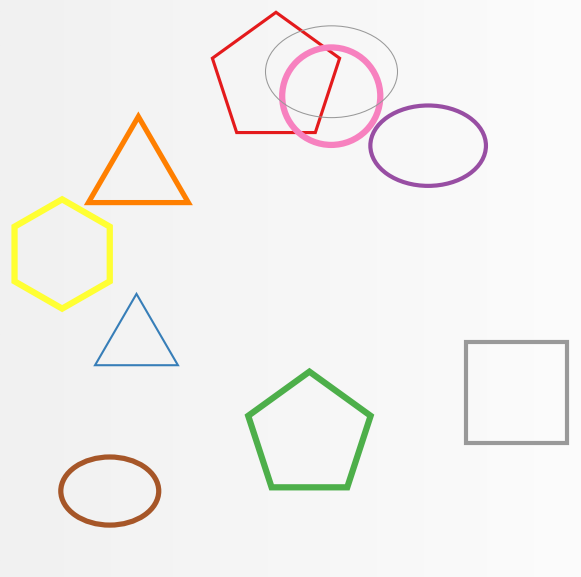[{"shape": "pentagon", "thickness": 1.5, "radius": 0.58, "center": [0.475, 0.863]}, {"shape": "triangle", "thickness": 1, "radius": 0.41, "center": [0.235, 0.408]}, {"shape": "pentagon", "thickness": 3, "radius": 0.55, "center": [0.532, 0.245]}, {"shape": "oval", "thickness": 2, "radius": 0.5, "center": [0.737, 0.747]}, {"shape": "triangle", "thickness": 2.5, "radius": 0.5, "center": [0.238, 0.698]}, {"shape": "hexagon", "thickness": 3, "radius": 0.47, "center": [0.107, 0.559]}, {"shape": "oval", "thickness": 2.5, "radius": 0.42, "center": [0.189, 0.149]}, {"shape": "circle", "thickness": 3, "radius": 0.42, "center": [0.57, 0.833]}, {"shape": "square", "thickness": 2, "radius": 0.44, "center": [0.889, 0.319]}, {"shape": "oval", "thickness": 0.5, "radius": 0.57, "center": [0.57, 0.875]}]